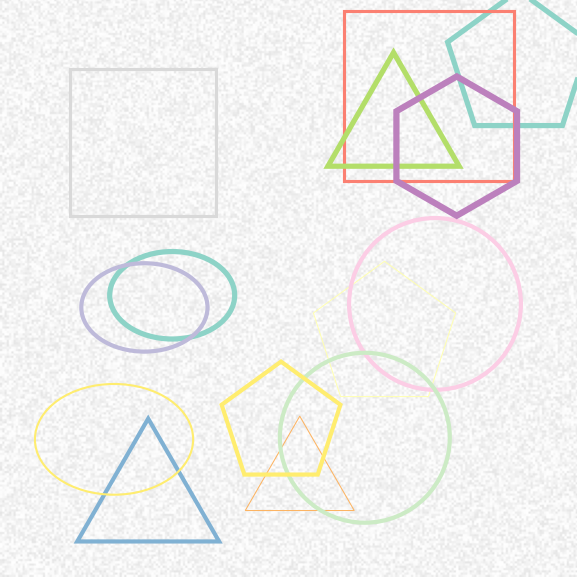[{"shape": "pentagon", "thickness": 2.5, "radius": 0.65, "center": [0.898, 0.886]}, {"shape": "oval", "thickness": 2.5, "radius": 0.54, "center": [0.298, 0.488]}, {"shape": "pentagon", "thickness": 0.5, "radius": 0.65, "center": [0.666, 0.417]}, {"shape": "oval", "thickness": 2, "radius": 0.55, "center": [0.25, 0.467]}, {"shape": "square", "thickness": 1.5, "radius": 0.74, "center": [0.743, 0.832]}, {"shape": "triangle", "thickness": 2, "radius": 0.71, "center": [0.257, 0.132]}, {"shape": "triangle", "thickness": 0.5, "radius": 0.54, "center": [0.519, 0.17]}, {"shape": "triangle", "thickness": 2.5, "radius": 0.66, "center": [0.681, 0.777]}, {"shape": "circle", "thickness": 2, "radius": 0.74, "center": [0.753, 0.473]}, {"shape": "square", "thickness": 1.5, "radius": 0.64, "center": [0.248, 0.753]}, {"shape": "hexagon", "thickness": 3, "radius": 0.6, "center": [0.791, 0.746]}, {"shape": "circle", "thickness": 2, "radius": 0.74, "center": [0.632, 0.241]}, {"shape": "pentagon", "thickness": 2, "radius": 0.54, "center": [0.487, 0.265]}, {"shape": "oval", "thickness": 1, "radius": 0.68, "center": [0.197, 0.238]}]